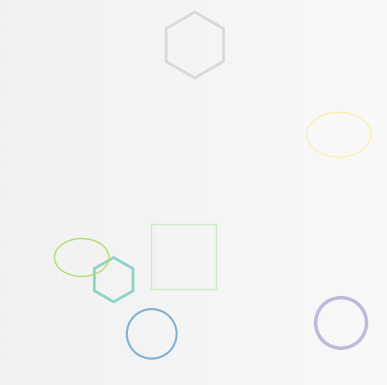[{"shape": "hexagon", "thickness": 2, "radius": 0.29, "center": [0.293, 0.274]}, {"shape": "circle", "thickness": 2.5, "radius": 0.33, "center": [0.88, 0.161]}, {"shape": "circle", "thickness": 1.5, "radius": 0.32, "center": [0.392, 0.133]}, {"shape": "oval", "thickness": 1, "radius": 0.35, "center": [0.211, 0.331]}, {"shape": "hexagon", "thickness": 2, "radius": 0.43, "center": [0.503, 0.883]}, {"shape": "square", "thickness": 1, "radius": 0.42, "center": [0.473, 0.335]}, {"shape": "oval", "thickness": 0.5, "radius": 0.41, "center": [0.875, 0.65]}]